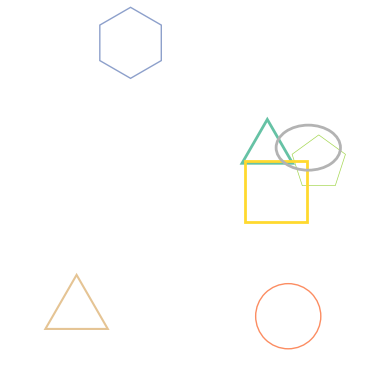[{"shape": "triangle", "thickness": 2, "radius": 0.38, "center": [0.694, 0.614]}, {"shape": "circle", "thickness": 1, "radius": 0.42, "center": [0.749, 0.179]}, {"shape": "hexagon", "thickness": 1, "radius": 0.46, "center": [0.339, 0.889]}, {"shape": "pentagon", "thickness": 0.5, "radius": 0.36, "center": [0.828, 0.577]}, {"shape": "square", "thickness": 2, "radius": 0.4, "center": [0.716, 0.503]}, {"shape": "triangle", "thickness": 1.5, "radius": 0.47, "center": [0.199, 0.192]}, {"shape": "oval", "thickness": 2, "radius": 0.42, "center": [0.801, 0.616]}]